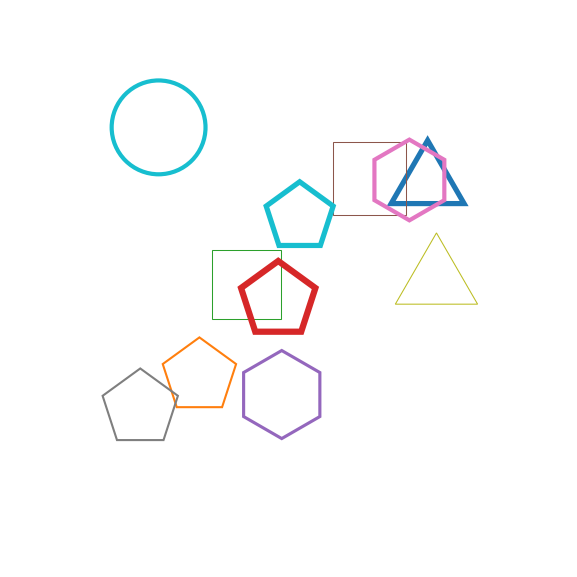[{"shape": "triangle", "thickness": 2.5, "radius": 0.36, "center": [0.74, 0.683]}, {"shape": "pentagon", "thickness": 1, "radius": 0.33, "center": [0.345, 0.348]}, {"shape": "square", "thickness": 0.5, "radius": 0.3, "center": [0.427, 0.506]}, {"shape": "pentagon", "thickness": 3, "radius": 0.34, "center": [0.482, 0.48]}, {"shape": "hexagon", "thickness": 1.5, "radius": 0.38, "center": [0.488, 0.316]}, {"shape": "square", "thickness": 0.5, "radius": 0.32, "center": [0.64, 0.69]}, {"shape": "hexagon", "thickness": 2, "radius": 0.35, "center": [0.709, 0.687]}, {"shape": "pentagon", "thickness": 1, "radius": 0.34, "center": [0.243, 0.293]}, {"shape": "triangle", "thickness": 0.5, "radius": 0.41, "center": [0.756, 0.514]}, {"shape": "circle", "thickness": 2, "radius": 0.41, "center": [0.275, 0.779]}, {"shape": "pentagon", "thickness": 2.5, "radius": 0.3, "center": [0.519, 0.623]}]